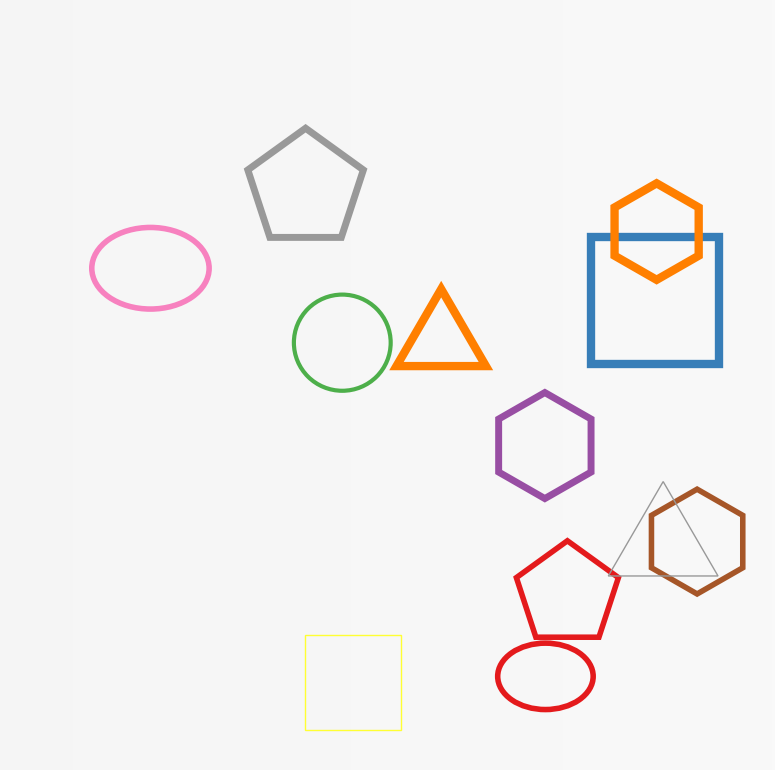[{"shape": "pentagon", "thickness": 2, "radius": 0.35, "center": [0.732, 0.228]}, {"shape": "oval", "thickness": 2, "radius": 0.31, "center": [0.704, 0.122]}, {"shape": "square", "thickness": 3, "radius": 0.41, "center": [0.845, 0.61]}, {"shape": "circle", "thickness": 1.5, "radius": 0.31, "center": [0.442, 0.555]}, {"shape": "hexagon", "thickness": 2.5, "radius": 0.34, "center": [0.703, 0.421]}, {"shape": "hexagon", "thickness": 3, "radius": 0.31, "center": [0.847, 0.699]}, {"shape": "triangle", "thickness": 3, "radius": 0.33, "center": [0.569, 0.558]}, {"shape": "square", "thickness": 0.5, "radius": 0.31, "center": [0.455, 0.114]}, {"shape": "hexagon", "thickness": 2, "radius": 0.34, "center": [0.9, 0.297]}, {"shape": "oval", "thickness": 2, "radius": 0.38, "center": [0.194, 0.652]}, {"shape": "triangle", "thickness": 0.5, "radius": 0.41, "center": [0.856, 0.293]}, {"shape": "pentagon", "thickness": 2.5, "radius": 0.39, "center": [0.394, 0.755]}]